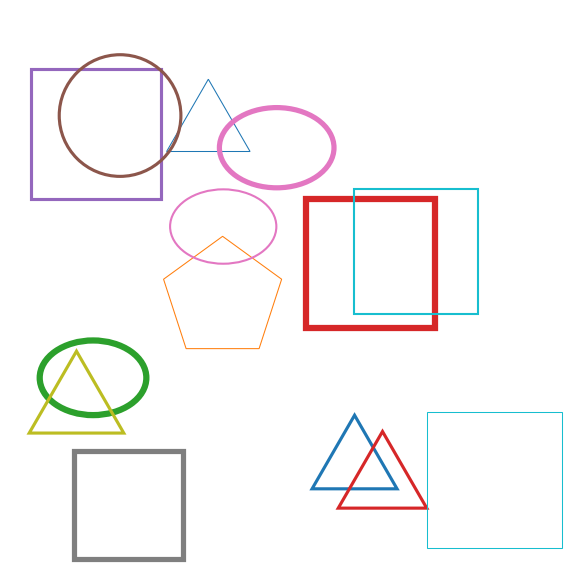[{"shape": "triangle", "thickness": 1.5, "radius": 0.42, "center": [0.614, 0.195]}, {"shape": "triangle", "thickness": 0.5, "radius": 0.42, "center": [0.361, 0.779]}, {"shape": "pentagon", "thickness": 0.5, "radius": 0.54, "center": [0.385, 0.482]}, {"shape": "oval", "thickness": 3, "radius": 0.46, "center": [0.161, 0.345]}, {"shape": "triangle", "thickness": 1.5, "radius": 0.44, "center": [0.662, 0.163]}, {"shape": "square", "thickness": 3, "radius": 0.56, "center": [0.642, 0.544]}, {"shape": "square", "thickness": 1.5, "radius": 0.56, "center": [0.166, 0.767]}, {"shape": "circle", "thickness": 1.5, "radius": 0.53, "center": [0.208, 0.799]}, {"shape": "oval", "thickness": 1, "radius": 0.46, "center": [0.387, 0.607]}, {"shape": "oval", "thickness": 2.5, "radius": 0.5, "center": [0.479, 0.743]}, {"shape": "square", "thickness": 2.5, "radius": 0.47, "center": [0.222, 0.124]}, {"shape": "triangle", "thickness": 1.5, "radius": 0.47, "center": [0.132, 0.296]}, {"shape": "square", "thickness": 0.5, "radius": 0.59, "center": [0.856, 0.168]}, {"shape": "square", "thickness": 1, "radius": 0.54, "center": [0.721, 0.564]}]